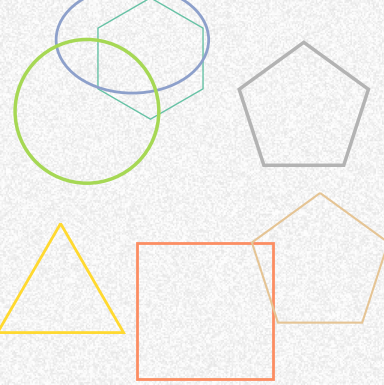[{"shape": "hexagon", "thickness": 1, "radius": 0.79, "center": [0.391, 0.848]}, {"shape": "square", "thickness": 2, "radius": 0.89, "center": [0.532, 0.193]}, {"shape": "oval", "thickness": 2, "radius": 0.99, "center": [0.344, 0.897]}, {"shape": "circle", "thickness": 2.5, "radius": 0.93, "center": [0.226, 0.711]}, {"shape": "triangle", "thickness": 2, "radius": 0.94, "center": [0.157, 0.231]}, {"shape": "pentagon", "thickness": 1.5, "radius": 0.93, "center": [0.831, 0.313]}, {"shape": "pentagon", "thickness": 2.5, "radius": 0.88, "center": [0.789, 0.714]}]